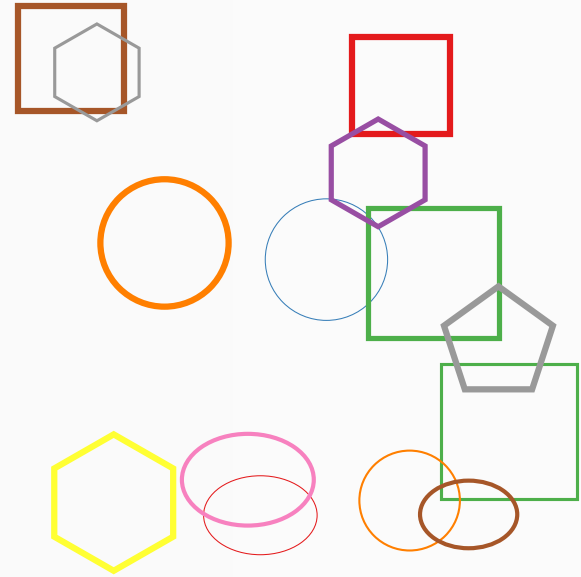[{"shape": "square", "thickness": 3, "radius": 0.42, "center": [0.69, 0.851]}, {"shape": "oval", "thickness": 0.5, "radius": 0.49, "center": [0.448, 0.107]}, {"shape": "circle", "thickness": 0.5, "radius": 0.53, "center": [0.562, 0.55]}, {"shape": "square", "thickness": 1.5, "radius": 0.59, "center": [0.876, 0.252]}, {"shape": "square", "thickness": 2.5, "radius": 0.56, "center": [0.746, 0.526]}, {"shape": "hexagon", "thickness": 2.5, "radius": 0.47, "center": [0.651, 0.7]}, {"shape": "circle", "thickness": 1, "radius": 0.43, "center": [0.705, 0.132]}, {"shape": "circle", "thickness": 3, "radius": 0.55, "center": [0.283, 0.578]}, {"shape": "hexagon", "thickness": 3, "radius": 0.59, "center": [0.196, 0.129]}, {"shape": "oval", "thickness": 2, "radius": 0.42, "center": [0.806, 0.108]}, {"shape": "square", "thickness": 3, "radius": 0.45, "center": [0.122, 0.898]}, {"shape": "oval", "thickness": 2, "radius": 0.57, "center": [0.426, 0.168]}, {"shape": "hexagon", "thickness": 1.5, "radius": 0.42, "center": [0.167, 0.874]}, {"shape": "pentagon", "thickness": 3, "radius": 0.49, "center": [0.858, 0.405]}]